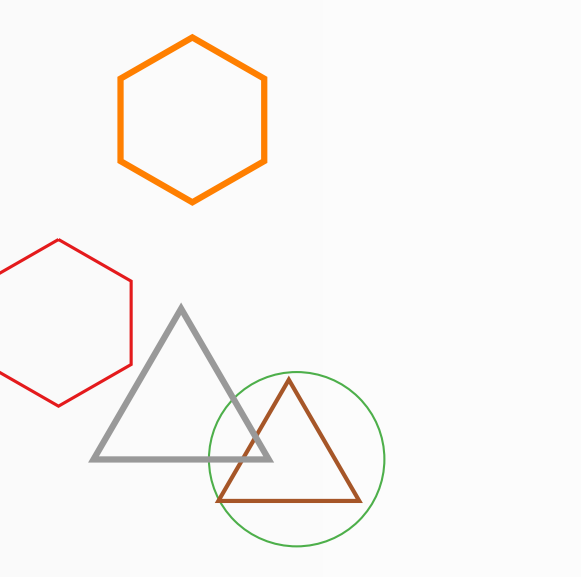[{"shape": "hexagon", "thickness": 1.5, "radius": 0.72, "center": [0.101, 0.44]}, {"shape": "circle", "thickness": 1, "radius": 0.75, "center": [0.51, 0.204]}, {"shape": "hexagon", "thickness": 3, "radius": 0.71, "center": [0.331, 0.792]}, {"shape": "triangle", "thickness": 2, "radius": 0.7, "center": [0.497, 0.202]}, {"shape": "triangle", "thickness": 3, "radius": 0.87, "center": [0.312, 0.291]}]